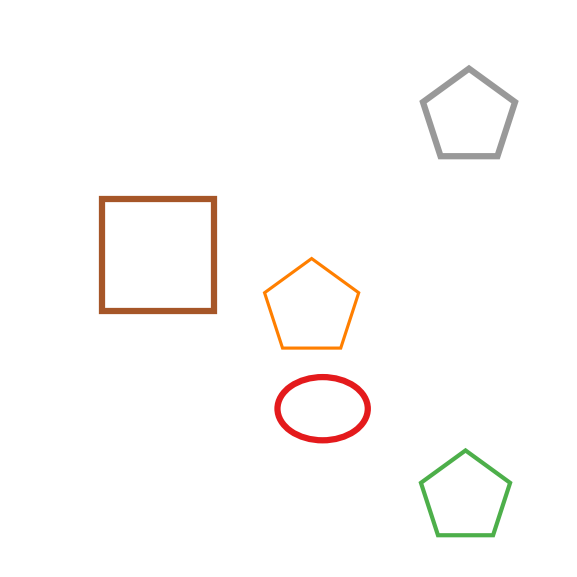[{"shape": "oval", "thickness": 3, "radius": 0.39, "center": [0.559, 0.291]}, {"shape": "pentagon", "thickness": 2, "radius": 0.41, "center": [0.806, 0.138]}, {"shape": "pentagon", "thickness": 1.5, "radius": 0.43, "center": [0.54, 0.466]}, {"shape": "square", "thickness": 3, "radius": 0.48, "center": [0.274, 0.557]}, {"shape": "pentagon", "thickness": 3, "radius": 0.42, "center": [0.812, 0.796]}]